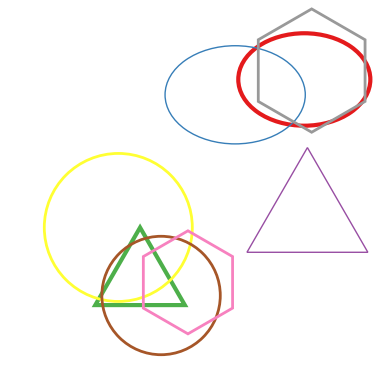[{"shape": "oval", "thickness": 3, "radius": 0.86, "center": [0.79, 0.794]}, {"shape": "oval", "thickness": 1, "radius": 0.91, "center": [0.611, 0.754]}, {"shape": "triangle", "thickness": 3, "radius": 0.67, "center": [0.364, 0.275]}, {"shape": "triangle", "thickness": 1, "radius": 0.91, "center": [0.798, 0.435]}, {"shape": "circle", "thickness": 2, "radius": 0.96, "center": [0.307, 0.409]}, {"shape": "circle", "thickness": 2, "radius": 0.77, "center": [0.418, 0.232]}, {"shape": "hexagon", "thickness": 2, "radius": 0.67, "center": [0.488, 0.267]}, {"shape": "hexagon", "thickness": 2, "radius": 0.8, "center": [0.81, 0.817]}]